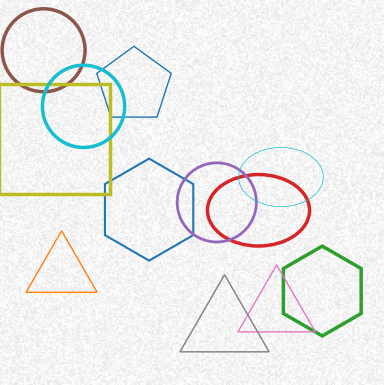[{"shape": "pentagon", "thickness": 1, "radius": 0.51, "center": [0.348, 0.778]}, {"shape": "hexagon", "thickness": 1.5, "radius": 0.66, "center": [0.387, 0.456]}, {"shape": "triangle", "thickness": 1, "radius": 0.53, "center": [0.16, 0.294]}, {"shape": "hexagon", "thickness": 2.5, "radius": 0.58, "center": [0.837, 0.244]}, {"shape": "oval", "thickness": 2.5, "radius": 0.66, "center": [0.671, 0.454]}, {"shape": "circle", "thickness": 2, "radius": 0.51, "center": [0.563, 0.474]}, {"shape": "circle", "thickness": 2.5, "radius": 0.54, "center": [0.113, 0.869]}, {"shape": "triangle", "thickness": 1, "radius": 0.58, "center": [0.719, 0.196]}, {"shape": "triangle", "thickness": 1, "radius": 0.67, "center": [0.583, 0.153]}, {"shape": "square", "thickness": 2.5, "radius": 0.72, "center": [0.142, 0.639]}, {"shape": "circle", "thickness": 2.5, "radius": 0.53, "center": [0.217, 0.724]}, {"shape": "oval", "thickness": 0.5, "radius": 0.55, "center": [0.73, 0.54]}]